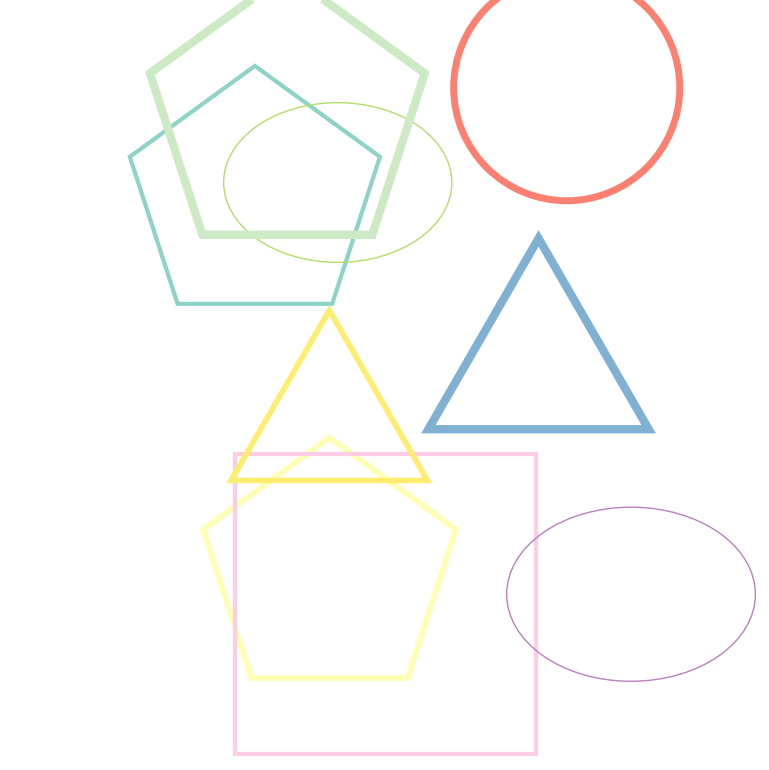[{"shape": "pentagon", "thickness": 1.5, "radius": 0.85, "center": [0.331, 0.744]}, {"shape": "pentagon", "thickness": 2, "radius": 0.86, "center": [0.428, 0.259]}, {"shape": "circle", "thickness": 2.5, "radius": 0.73, "center": [0.736, 0.886]}, {"shape": "triangle", "thickness": 3, "radius": 0.83, "center": [0.699, 0.525]}, {"shape": "oval", "thickness": 0.5, "radius": 0.74, "center": [0.439, 0.763]}, {"shape": "square", "thickness": 1.5, "radius": 0.98, "center": [0.5, 0.216]}, {"shape": "oval", "thickness": 0.5, "radius": 0.81, "center": [0.82, 0.228]}, {"shape": "pentagon", "thickness": 3, "radius": 0.94, "center": [0.373, 0.847]}, {"shape": "triangle", "thickness": 2, "radius": 0.74, "center": [0.428, 0.45]}]